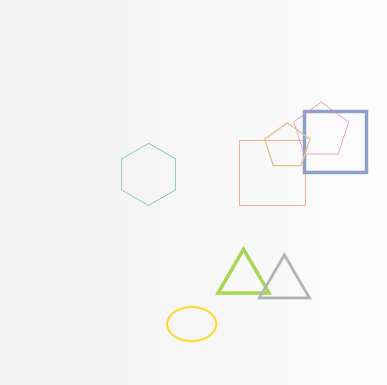[{"shape": "hexagon", "thickness": 0.5, "radius": 0.4, "center": [0.383, 0.547]}, {"shape": "square", "thickness": 0.5, "radius": 0.43, "center": [0.701, 0.552]}, {"shape": "square", "thickness": 2.5, "radius": 0.4, "center": [0.865, 0.633]}, {"shape": "pentagon", "thickness": 0.5, "radius": 0.37, "center": [0.829, 0.66]}, {"shape": "triangle", "thickness": 2.5, "radius": 0.38, "center": [0.629, 0.277]}, {"shape": "oval", "thickness": 1.5, "radius": 0.32, "center": [0.495, 0.158]}, {"shape": "pentagon", "thickness": 1, "radius": 0.31, "center": [0.741, 0.619]}, {"shape": "triangle", "thickness": 2, "radius": 0.37, "center": [0.734, 0.263]}]